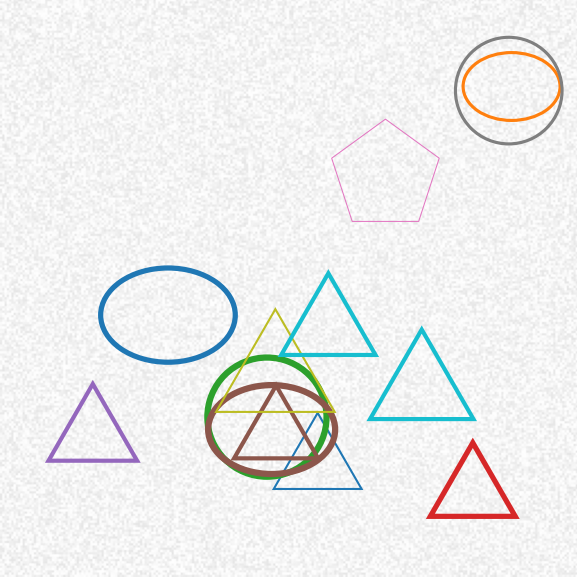[{"shape": "oval", "thickness": 2.5, "radius": 0.58, "center": [0.291, 0.454]}, {"shape": "triangle", "thickness": 1, "radius": 0.44, "center": [0.55, 0.196]}, {"shape": "oval", "thickness": 1.5, "radius": 0.42, "center": [0.886, 0.849]}, {"shape": "circle", "thickness": 3, "radius": 0.52, "center": [0.462, 0.277]}, {"shape": "triangle", "thickness": 2.5, "radius": 0.42, "center": [0.819, 0.147]}, {"shape": "triangle", "thickness": 2, "radius": 0.44, "center": [0.161, 0.246]}, {"shape": "triangle", "thickness": 2, "radius": 0.42, "center": [0.478, 0.247]}, {"shape": "oval", "thickness": 3, "radius": 0.55, "center": [0.47, 0.255]}, {"shape": "pentagon", "thickness": 0.5, "radius": 0.49, "center": [0.667, 0.695]}, {"shape": "circle", "thickness": 1.5, "radius": 0.46, "center": [0.881, 0.842]}, {"shape": "triangle", "thickness": 1, "radius": 0.59, "center": [0.477, 0.345]}, {"shape": "triangle", "thickness": 2, "radius": 0.52, "center": [0.73, 0.325]}, {"shape": "triangle", "thickness": 2, "radius": 0.47, "center": [0.569, 0.432]}]